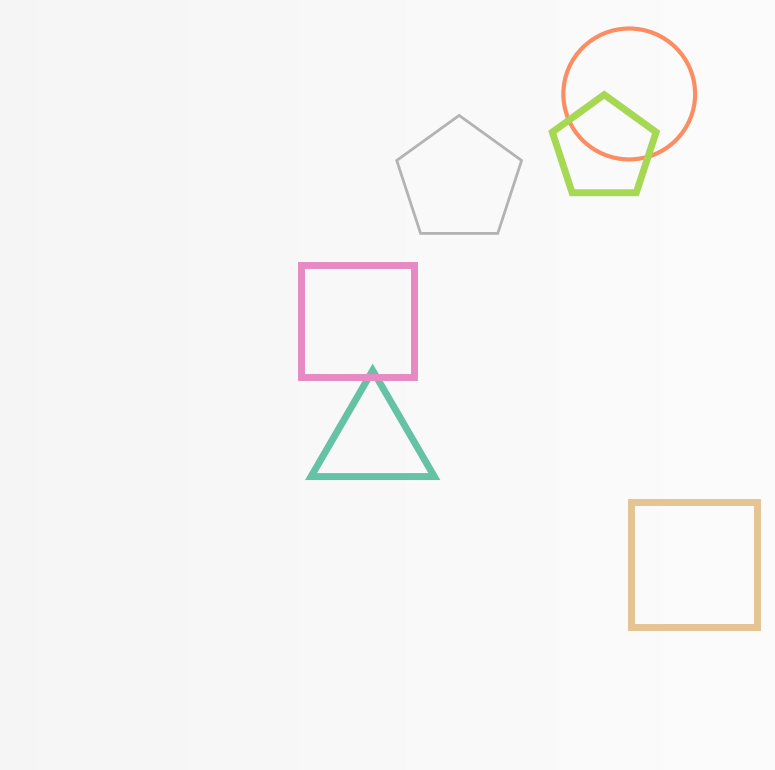[{"shape": "triangle", "thickness": 2.5, "radius": 0.46, "center": [0.481, 0.427]}, {"shape": "circle", "thickness": 1.5, "radius": 0.43, "center": [0.812, 0.878]}, {"shape": "square", "thickness": 2.5, "radius": 0.37, "center": [0.461, 0.583]}, {"shape": "pentagon", "thickness": 2.5, "radius": 0.35, "center": [0.78, 0.807]}, {"shape": "square", "thickness": 2.5, "radius": 0.41, "center": [0.896, 0.267]}, {"shape": "pentagon", "thickness": 1, "radius": 0.42, "center": [0.592, 0.765]}]